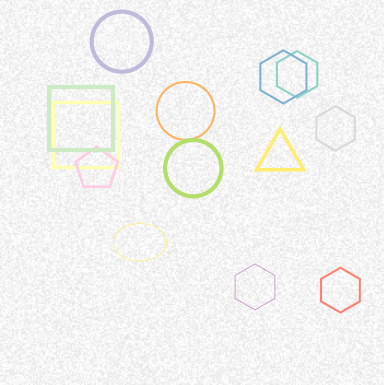[{"shape": "hexagon", "thickness": 1.5, "radius": 0.3, "center": [0.772, 0.807]}, {"shape": "square", "thickness": 2.5, "radius": 0.42, "center": [0.223, 0.65]}, {"shape": "circle", "thickness": 3, "radius": 0.39, "center": [0.316, 0.892]}, {"shape": "hexagon", "thickness": 1.5, "radius": 0.29, "center": [0.884, 0.246]}, {"shape": "hexagon", "thickness": 1.5, "radius": 0.35, "center": [0.736, 0.8]}, {"shape": "circle", "thickness": 1.5, "radius": 0.38, "center": [0.482, 0.712]}, {"shape": "circle", "thickness": 3, "radius": 0.37, "center": [0.502, 0.563]}, {"shape": "pentagon", "thickness": 2, "radius": 0.29, "center": [0.251, 0.562]}, {"shape": "hexagon", "thickness": 1.5, "radius": 0.29, "center": [0.872, 0.666]}, {"shape": "hexagon", "thickness": 0.5, "radius": 0.3, "center": [0.662, 0.255]}, {"shape": "square", "thickness": 3, "radius": 0.41, "center": [0.21, 0.692]}, {"shape": "oval", "thickness": 0.5, "radius": 0.35, "center": [0.363, 0.371]}, {"shape": "triangle", "thickness": 2.5, "radius": 0.35, "center": [0.727, 0.594]}]